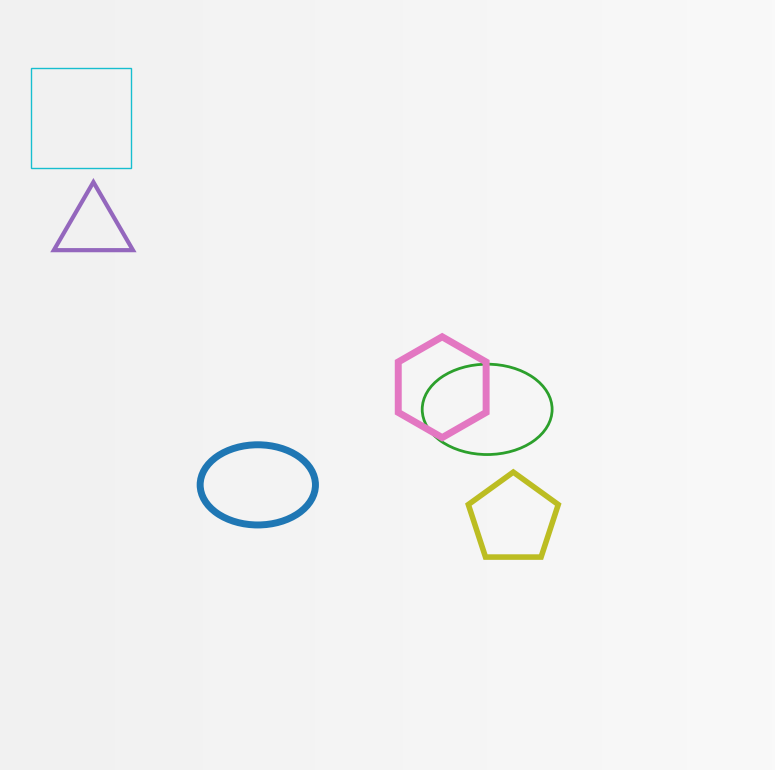[{"shape": "oval", "thickness": 2.5, "radius": 0.37, "center": [0.333, 0.37]}, {"shape": "oval", "thickness": 1, "radius": 0.42, "center": [0.629, 0.468]}, {"shape": "triangle", "thickness": 1.5, "radius": 0.29, "center": [0.121, 0.705]}, {"shape": "hexagon", "thickness": 2.5, "radius": 0.33, "center": [0.571, 0.497]}, {"shape": "pentagon", "thickness": 2, "radius": 0.3, "center": [0.662, 0.326]}, {"shape": "square", "thickness": 0.5, "radius": 0.32, "center": [0.105, 0.847]}]